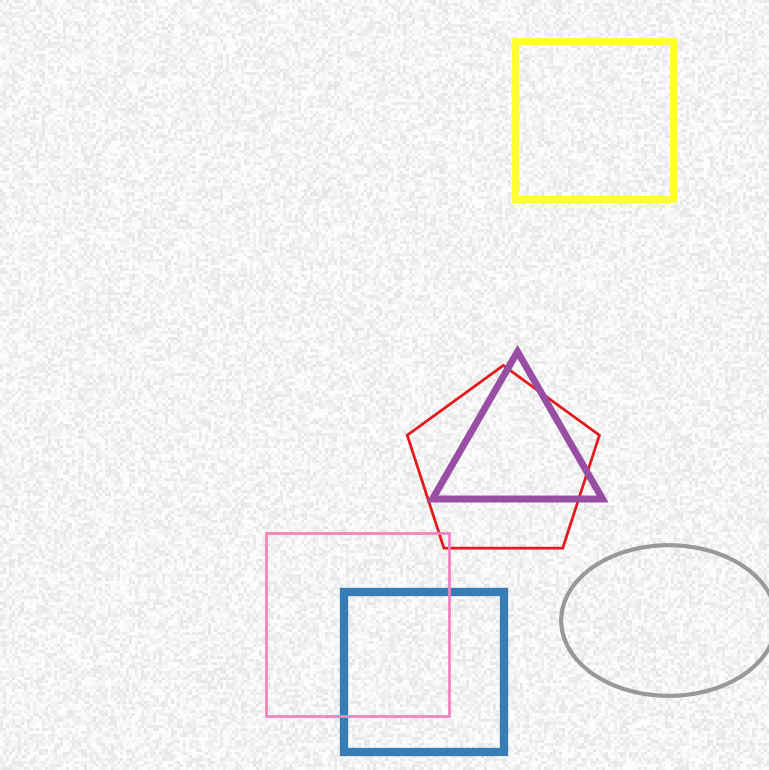[{"shape": "pentagon", "thickness": 1, "radius": 0.66, "center": [0.654, 0.394]}, {"shape": "square", "thickness": 3, "radius": 0.52, "center": [0.55, 0.127]}, {"shape": "triangle", "thickness": 2.5, "radius": 0.64, "center": [0.672, 0.416]}, {"shape": "square", "thickness": 2.5, "radius": 0.51, "center": [0.772, 0.844]}, {"shape": "square", "thickness": 1, "radius": 0.59, "center": [0.464, 0.189]}, {"shape": "oval", "thickness": 1.5, "radius": 0.7, "center": [0.869, 0.194]}]